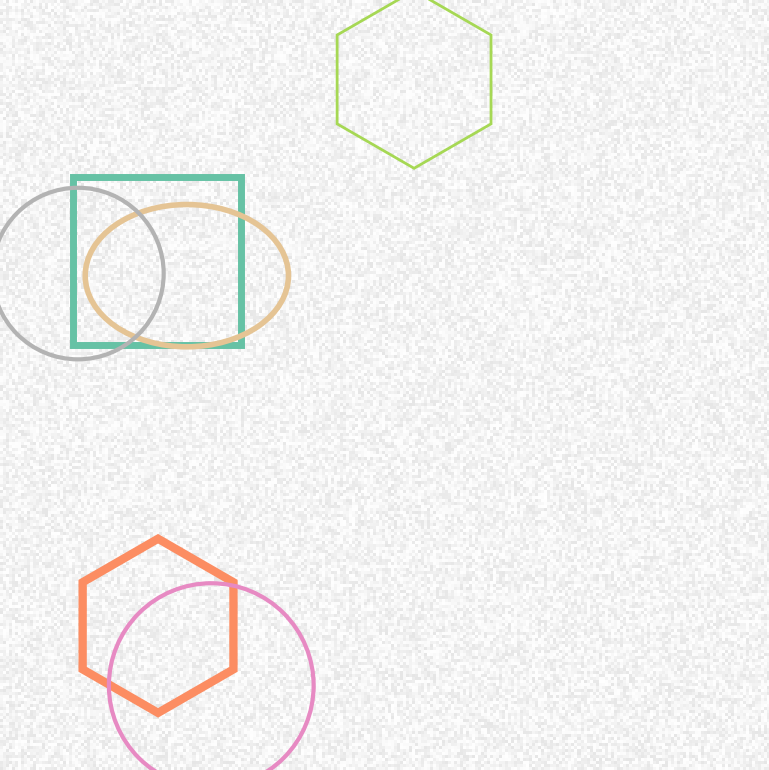[{"shape": "square", "thickness": 2.5, "radius": 0.54, "center": [0.204, 0.661]}, {"shape": "hexagon", "thickness": 3, "radius": 0.57, "center": [0.205, 0.187]}, {"shape": "circle", "thickness": 1.5, "radius": 0.66, "center": [0.274, 0.11]}, {"shape": "hexagon", "thickness": 1, "radius": 0.58, "center": [0.538, 0.897]}, {"shape": "oval", "thickness": 2, "radius": 0.66, "center": [0.243, 0.642]}, {"shape": "circle", "thickness": 1.5, "radius": 0.56, "center": [0.101, 0.645]}]